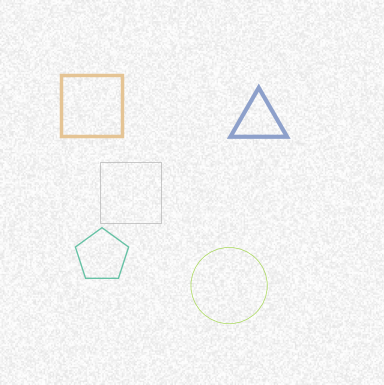[{"shape": "pentagon", "thickness": 1, "radius": 0.36, "center": [0.265, 0.336]}, {"shape": "triangle", "thickness": 3, "radius": 0.42, "center": [0.672, 0.687]}, {"shape": "circle", "thickness": 0.5, "radius": 0.5, "center": [0.595, 0.258]}, {"shape": "square", "thickness": 2.5, "radius": 0.39, "center": [0.238, 0.726]}, {"shape": "square", "thickness": 0.5, "radius": 0.39, "center": [0.339, 0.5]}]